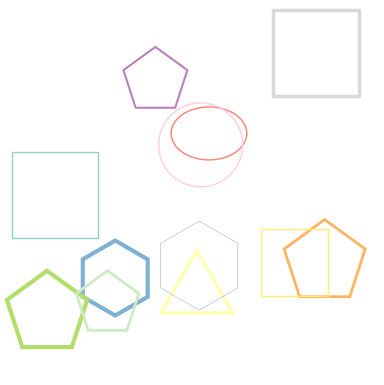[{"shape": "square", "thickness": 1, "radius": 0.56, "center": [0.142, 0.493]}, {"shape": "triangle", "thickness": 2.5, "radius": 0.54, "center": [0.511, 0.241]}, {"shape": "hexagon", "thickness": 0.5, "radius": 0.58, "center": [0.517, 0.31]}, {"shape": "oval", "thickness": 1, "radius": 0.49, "center": [0.543, 0.653]}, {"shape": "hexagon", "thickness": 3, "radius": 0.49, "center": [0.299, 0.278]}, {"shape": "pentagon", "thickness": 2, "radius": 0.55, "center": [0.843, 0.319]}, {"shape": "pentagon", "thickness": 3, "radius": 0.55, "center": [0.122, 0.187]}, {"shape": "circle", "thickness": 1, "radius": 0.55, "center": [0.521, 0.624]}, {"shape": "square", "thickness": 2.5, "radius": 0.55, "center": [0.82, 0.863]}, {"shape": "pentagon", "thickness": 1.5, "radius": 0.44, "center": [0.404, 0.791]}, {"shape": "pentagon", "thickness": 2, "radius": 0.43, "center": [0.279, 0.211]}, {"shape": "square", "thickness": 1, "radius": 0.43, "center": [0.765, 0.319]}]